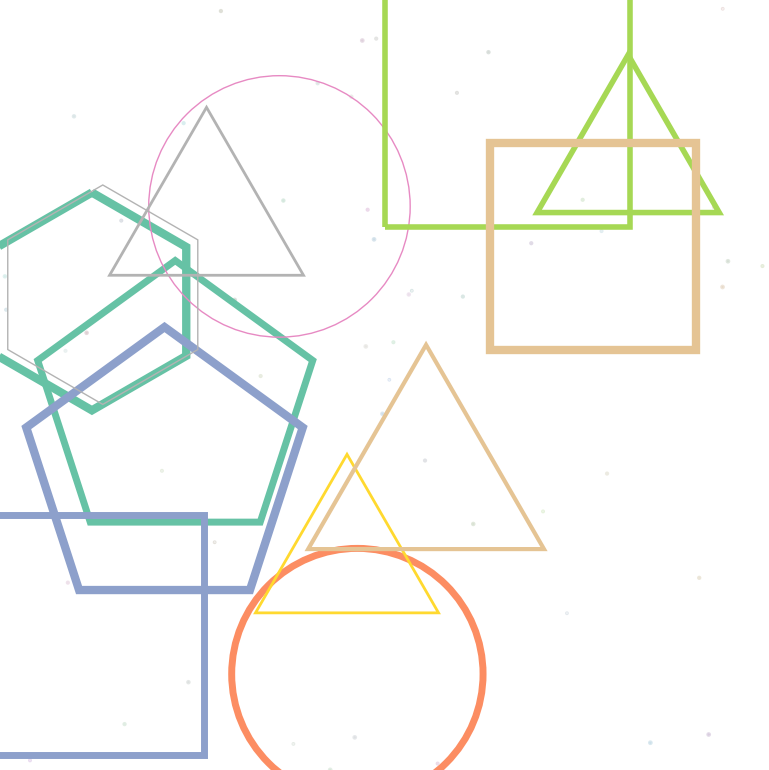[{"shape": "pentagon", "thickness": 2.5, "radius": 0.94, "center": [0.228, 0.474]}, {"shape": "hexagon", "thickness": 3, "radius": 0.71, "center": [0.119, 0.609]}, {"shape": "circle", "thickness": 2.5, "radius": 0.82, "center": [0.464, 0.125]}, {"shape": "pentagon", "thickness": 3, "radius": 0.94, "center": [0.214, 0.386]}, {"shape": "square", "thickness": 2.5, "radius": 0.78, "center": [0.11, 0.175]}, {"shape": "circle", "thickness": 0.5, "radius": 0.85, "center": [0.363, 0.732]}, {"shape": "square", "thickness": 2, "radius": 0.8, "center": [0.659, 0.864]}, {"shape": "triangle", "thickness": 2, "radius": 0.68, "center": [0.816, 0.792]}, {"shape": "triangle", "thickness": 1, "radius": 0.69, "center": [0.451, 0.273]}, {"shape": "triangle", "thickness": 1.5, "radius": 0.88, "center": [0.553, 0.375]}, {"shape": "square", "thickness": 3, "radius": 0.67, "center": [0.77, 0.68]}, {"shape": "triangle", "thickness": 1, "radius": 0.73, "center": [0.268, 0.715]}, {"shape": "hexagon", "thickness": 0.5, "radius": 0.71, "center": [0.133, 0.617]}]